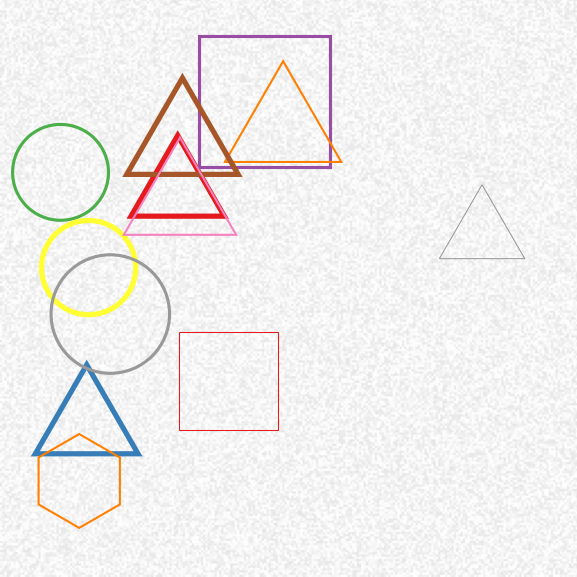[{"shape": "triangle", "thickness": 2.5, "radius": 0.47, "center": [0.308, 0.671]}, {"shape": "square", "thickness": 0.5, "radius": 0.43, "center": [0.396, 0.34]}, {"shape": "triangle", "thickness": 2.5, "radius": 0.51, "center": [0.15, 0.265]}, {"shape": "circle", "thickness": 1.5, "radius": 0.42, "center": [0.105, 0.701]}, {"shape": "square", "thickness": 1.5, "radius": 0.57, "center": [0.458, 0.824]}, {"shape": "triangle", "thickness": 1, "radius": 0.58, "center": [0.49, 0.777]}, {"shape": "hexagon", "thickness": 1, "radius": 0.41, "center": [0.137, 0.166]}, {"shape": "circle", "thickness": 2.5, "radius": 0.41, "center": [0.153, 0.536]}, {"shape": "triangle", "thickness": 2.5, "radius": 0.56, "center": [0.316, 0.753]}, {"shape": "triangle", "thickness": 1, "radius": 0.56, "center": [0.312, 0.649]}, {"shape": "triangle", "thickness": 0.5, "radius": 0.43, "center": [0.835, 0.594]}, {"shape": "circle", "thickness": 1.5, "radius": 0.51, "center": [0.191, 0.455]}]